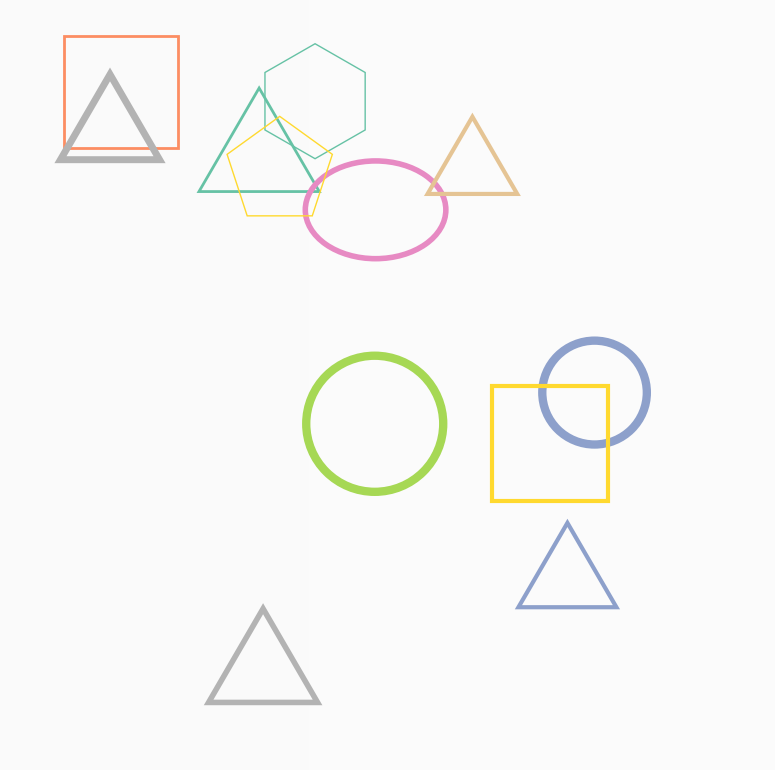[{"shape": "triangle", "thickness": 1, "radius": 0.45, "center": [0.334, 0.796]}, {"shape": "hexagon", "thickness": 0.5, "radius": 0.37, "center": [0.407, 0.869]}, {"shape": "square", "thickness": 1, "radius": 0.36, "center": [0.156, 0.88]}, {"shape": "circle", "thickness": 3, "radius": 0.34, "center": [0.767, 0.49]}, {"shape": "triangle", "thickness": 1.5, "radius": 0.37, "center": [0.732, 0.248]}, {"shape": "oval", "thickness": 2, "radius": 0.45, "center": [0.485, 0.728]}, {"shape": "circle", "thickness": 3, "radius": 0.44, "center": [0.484, 0.45]}, {"shape": "square", "thickness": 1.5, "radius": 0.37, "center": [0.709, 0.424]}, {"shape": "pentagon", "thickness": 0.5, "radius": 0.36, "center": [0.361, 0.777]}, {"shape": "triangle", "thickness": 1.5, "radius": 0.33, "center": [0.61, 0.782]}, {"shape": "triangle", "thickness": 2.5, "radius": 0.37, "center": [0.142, 0.83]}, {"shape": "triangle", "thickness": 2, "radius": 0.41, "center": [0.339, 0.128]}]